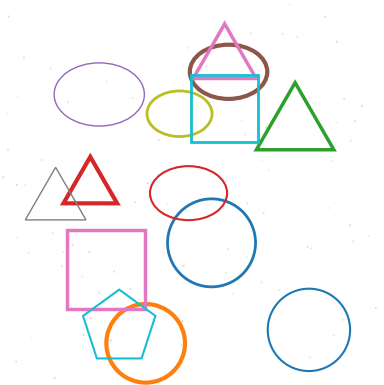[{"shape": "circle", "thickness": 2, "radius": 0.57, "center": [0.549, 0.369]}, {"shape": "circle", "thickness": 1.5, "radius": 0.53, "center": [0.802, 0.143]}, {"shape": "circle", "thickness": 3, "radius": 0.51, "center": [0.378, 0.108]}, {"shape": "triangle", "thickness": 2.5, "radius": 0.58, "center": [0.767, 0.669]}, {"shape": "oval", "thickness": 1.5, "radius": 0.5, "center": [0.49, 0.498]}, {"shape": "triangle", "thickness": 3, "radius": 0.4, "center": [0.235, 0.512]}, {"shape": "oval", "thickness": 1, "radius": 0.59, "center": [0.258, 0.755]}, {"shape": "oval", "thickness": 3, "radius": 0.5, "center": [0.594, 0.814]}, {"shape": "square", "thickness": 2.5, "radius": 0.51, "center": [0.275, 0.3]}, {"shape": "triangle", "thickness": 2.5, "radius": 0.47, "center": [0.584, 0.843]}, {"shape": "triangle", "thickness": 1, "radius": 0.46, "center": [0.144, 0.474]}, {"shape": "oval", "thickness": 2, "radius": 0.42, "center": [0.466, 0.705]}, {"shape": "pentagon", "thickness": 1.5, "radius": 0.49, "center": [0.31, 0.149]}, {"shape": "square", "thickness": 2, "radius": 0.44, "center": [0.583, 0.718]}]